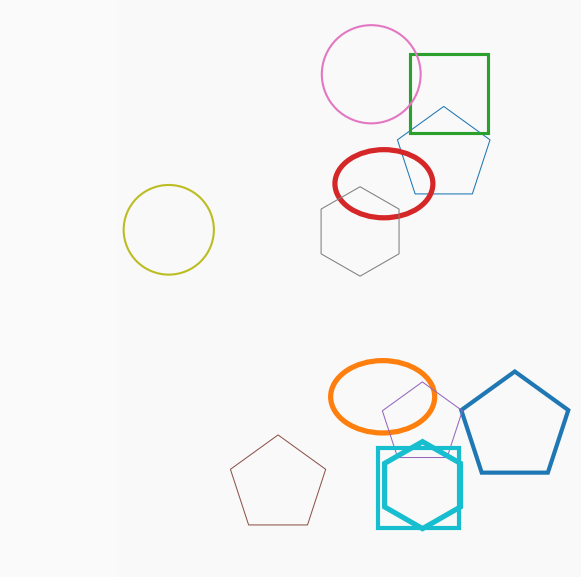[{"shape": "pentagon", "thickness": 0.5, "radius": 0.42, "center": [0.763, 0.731]}, {"shape": "pentagon", "thickness": 2, "radius": 0.48, "center": [0.886, 0.259]}, {"shape": "oval", "thickness": 2.5, "radius": 0.45, "center": [0.658, 0.312]}, {"shape": "square", "thickness": 1.5, "radius": 0.34, "center": [0.772, 0.837]}, {"shape": "oval", "thickness": 2.5, "radius": 0.42, "center": [0.66, 0.681]}, {"shape": "pentagon", "thickness": 0.5, "radius": 0.36, "center": [0.727, 0.265]}, {"shape": "pentagon", "thickness": 0.5, "radius": 0.43, "center": [0.478, 0.16]}, {"shape": "circle", "thickness": 1, "radius": 0.43, "center": [0.639, 0.871]}, {"shape": "hexagon", "thickness": 0.5, "radius": 0.39, "center": [0.619, 0.598]}, {"shape": "circle", "thickness": 1, "radius": 0.39, "center": [0.29, 0.601]}, {"shape": "hexagon", "thickness": 2.5, "radius": 0.38, "center": [0.727, 0.159]}, {"shape": "square", "thickness": 2, "radius": 0.35, "center": [0.721, 0.154]}]